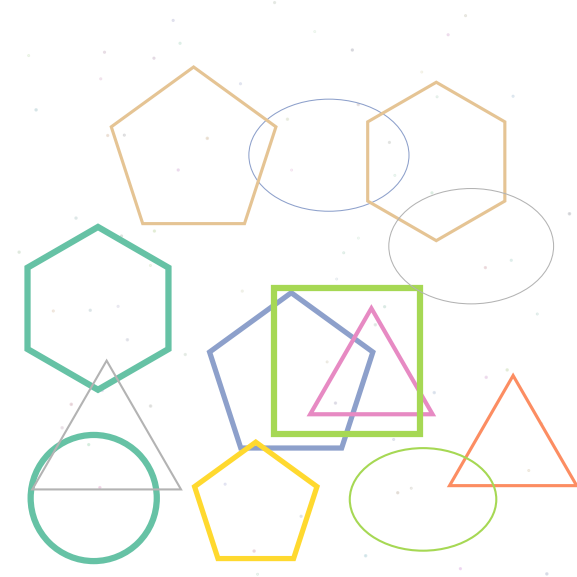[{"shape": "hexagon", "thickness": 3, "radius": 0.7, "center": [0.17, 0.465]}, {"shape": "circle", "thickness": 3, "radius": 0.55, "center": [0.162, 0.137]}, {"shape": "triangle", "thickness": 1.5, "radius": 0.64, "center": [0.888, 0.222]}, {"shape": "oval", "thickness": 0.5, "radius": 0.69, "center": [0.57, 0.73]}, {"shape": "pentagon", "thickness": 2.5, "radius": 0.74, "center": [0.504, 0.344]}, {"shape": "triangle", "thickness": 2, "radius": 0.61, "center": [0.643, 0.343]}, {"shape": "square", "thickness": 3, "radius": 0.63, "center": [0.6, 0.375]}, {"shape": "oval", "thickness": 1, "radius": 0.63, "center": [0.733, 0.134]}, {"shape": "pentagon", "thickness": 2.5, "radius": 0.56, "center": [0.443, 0.122]}, {"shape": "pentagon", "thickness": 1.5, "radius": 0.75, "center": [0.335, 0.733]}, {"shape": "hexagon", "thickness": 1.5, "radius": 0.69, "center": [0.755, 0.72]}, {"shape": "oval", "thickness": 0.5, "radius": 0.71, "center": [0.816, 0.573]}, {"shape": "triangle", "thickness": 1, "radius": 0.74, "center": [0.185, 0.226]}]